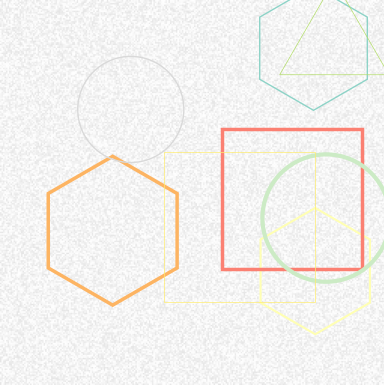[{"shape": "hexagon", "thickness": 1, "radius": 0.81, "center": [0.814, 0.875]}, {"shape": "hexagon", "thickness": 1.5, "radius": 0.82, "center": [0.819, 0.296]}, {"shape": "square", "thickness": 2.5, "radius": 0.91, "center": [0.759, 0.484]}, {"shape": "hexagon", "thickness": 2.5, "radius": 0.97, "center": [0.293, 0.401]}, {"shape": "triangle", "thickness": 0.5, "radius": 0.82, "center": [0.868, 0.888]}, {"shape": "circle", "thickness": 1, "radius": 0.69, "center": [0.34, 0.716]}, {"shape": "circle", "thickness": 3, "radius": 0.83, "center": [0.847, 0.434]}, {"shape": "square", "thickness": 0.5, "radius": 0.98, "center": [0.622, 0.41]}]